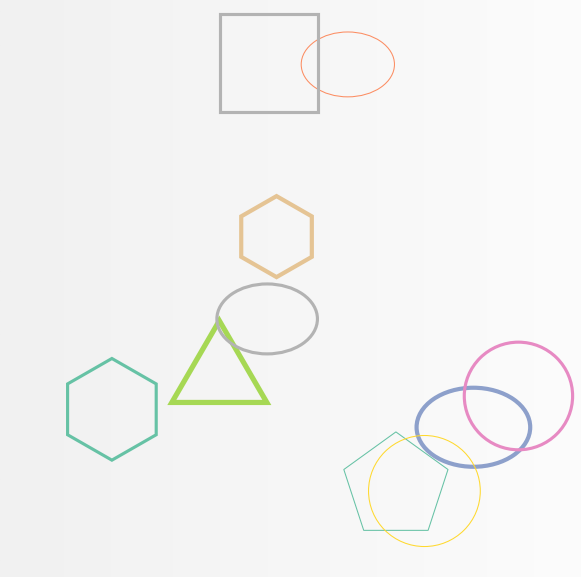[{"shape": "pentagon", "thickness": 0.5, "radius": 0.47, "center": [0.681, 0.157]}, {"shape": "hexagon", "thickness": 1.5, "radius": 0.44, "center": [0.193, 0.29]}, {"shape": "oval", "thickness": 0.5, "radius": 0.4, "center": [0.598, 0.888]}, {"shape": "oval", "thickness": 2, "radius": 0.49, "center": [0.814, 0.259]}, {"shape": "circle", "thickness": 1.5, "radius": 0.47, "center": [0.892, 0.313]}, {"shape": "triangle", "thickness": 2.5, "radius": 0.47, "center": [0.377, 0.349]}, {"shape": "circle", "thickness": 0.5, "radius": 0.48, "center": [0.73, 0.149]}, {"shape": "hexagon", "thickness": 2, "radius": 0.35, "center": [0.476, 0.589]}, {"shape": "oval", "thickness": 1.5, "radius": 0.43, "center": [0.46, 0.447]}, {"shape": "square", "thickness": 1.5, "radius": 0.42, "center": [0.463, 0.89]}]